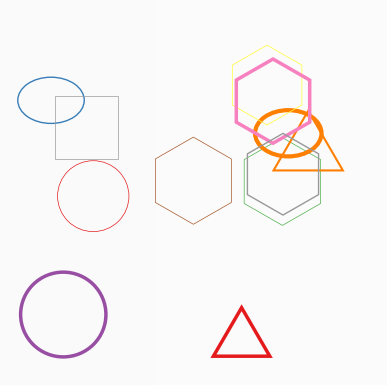[{"shape": "circle", "thickness": 0.5, "radius": 0.46, "center": [0.241, 0.49]}, {"shape": "triangle", "thickness": 2.5, "radius": 0.42, "center": [0.623, 0.117]}, {"shape": "oval", "thickness": 1, "radius": 0.43, "center": [0.132, 0.739]}, {"shape": "hexagon", "thickness": 0.5, "radius": 0.57, "center": [0.729, 0.528]}, {"shape": "circle", "thickness": 2.5, "radius": 0.55, "center": [0.163, 0.183]}, {"shape": "triangle", "thickness": 1.5, "radius": 0.52, "center": [0.795, 0.609]}, {"shape": "oval", "thickness": 3, "radius": 0.43, "center": [0.744, 0.654]}, {"shape": "hexagon", "thickness": 0.5, "radius": 0.52, "center": [0.689, 0.779]}, {"shape": "hexagon", "thickness": 0.5, "radius": 0.57, "center": [0.499, 0.531]}, {"shape": "hexagon", "thickness": 2.5, "radius": 0.55, "center": [0.705, 0.737]}, {"shape": "square", "thickness": 0.5, "radius": 0.41, "center": [0.223, 0.669]}, {"shape": "hexagon", "thickness": 1, "radius": 0.53, "center": [0.73, 0.547]}]